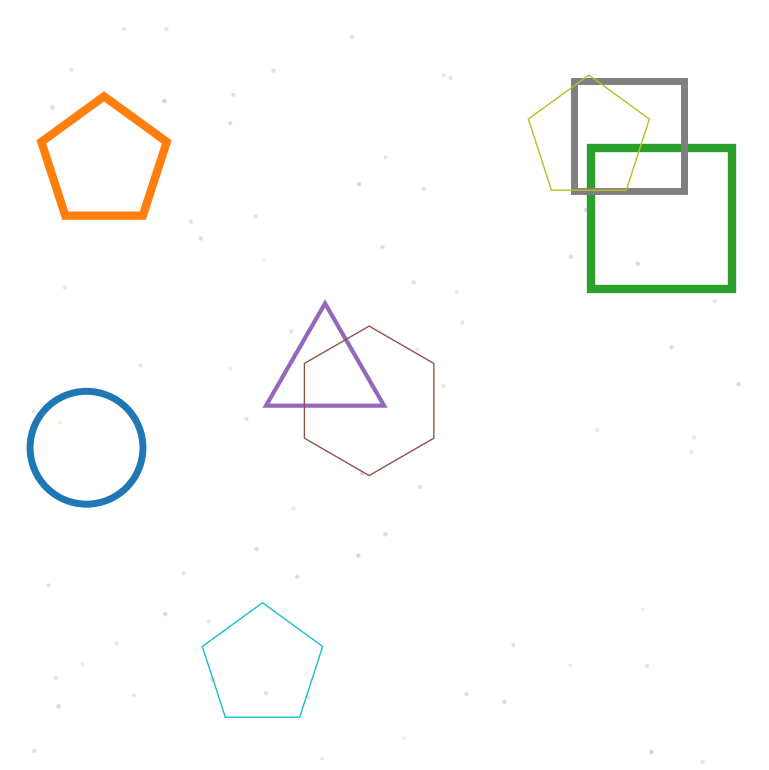[{"shape": "circle", "thickness": 2.5, "radius": 0.37, "center": [0.112, 0.419]}, {"shape": "pentagon", "thickness": 3, "radius": 0.43, "center": [0.135, 0.789]}, {"shape": "square", "thickness": 3, "radius": 0.46, "center": [0.859, 0.716]}, {"shape": "triangle", "thickness": 1.5, "radius": 0.44, "center": [0.422, 0.517]}, {"shape": "hexagon", "thickness": 0.5, "radius": 0.49, "center": [0.479, 0.479]}, {"shape": "square", "thickness": 2.5, "radius": 0.36, "center": [0.817, 0.824]}, {"shape": "pentagon", "thickness": 0.5, "radius": 0.41, "center": [0.765, 0.82]}, {"shape": "pentagon", "thickness": 0.5, "radius": 0.41, "center": [0.341, 0.135]}]